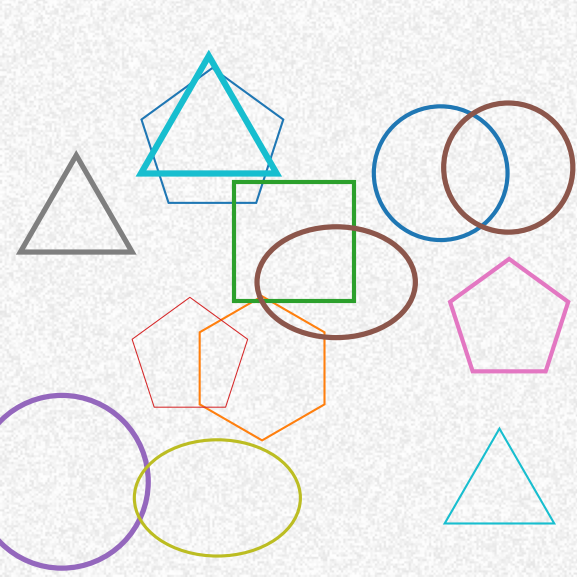[{"shape": "circle", "thickness": 2, "radius": 0.58, "center": [0.763, 0.699]}, {"shape": "pentagon", "thickness": 1, "radius": 0.65, "center": [0.368, 0.752]}, {"shape": "hexagon", "thickness": 1, "radius": 0.62, "center": [0.454, 0.361]}, {"shape": "square", "thickness": 2, "radius": 0.52, "center": [0.509, 0.581]}, {"shape": "pentagon", "thickness": 0.5, "radius": 0.53, "center": [0.329, 0.379]}, {"shape": "circle", "thickness": 2.5, "radius": 0.75, "center": [0.107, 0.165]}, {"shape": "oval", "thickness": 2.5, "radius": 0.69, "center": [0.582, 0.51]}, {"shape": "circle", "thickness": 2.5, "radius": 0.56, "center": [0.88, 0.709]}, {"shape": "pentagon", "thickness": 2, "radius": 0.54, "center": [0.882, 0.443]}, {"shape": "triangle", "thickness": 2.5, "radius": 0.56, "center": [0.132, 0.619]}, {"shape": "oval", "thickness": 1.5, "radius": 0.72, "center": [0.376, 0.137]}, {"shape": "triangle", "thickness": 1, "radius": 0.55, "center": [0.865, 0.147]}, {"shape": "triangle", "thickness": 3, "radius": 0.68, "center": [0.362, 0.767]}]